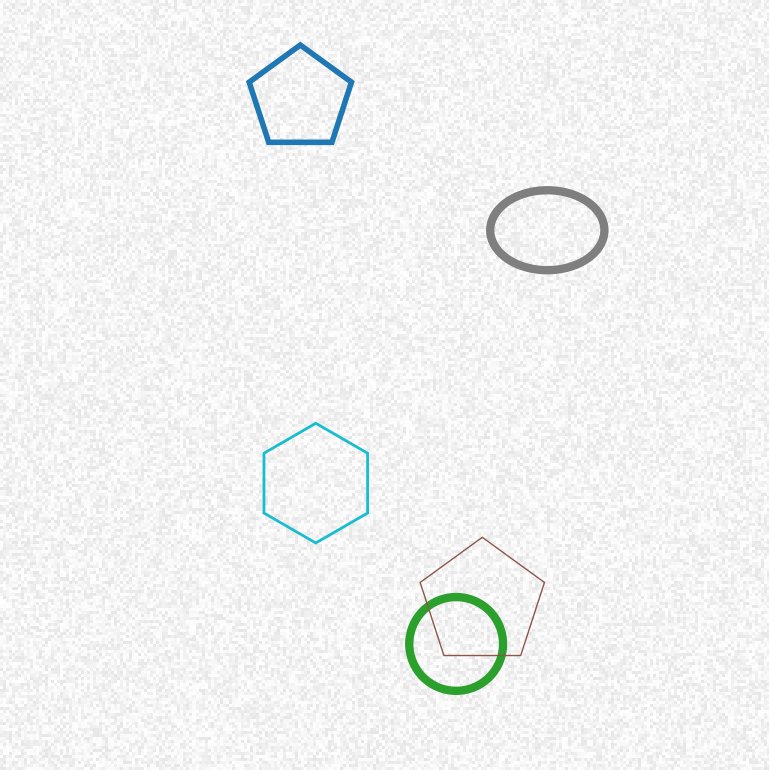[{"shape": "pentagon", "thickness": 2, "radius": 0.35, "center": [0.39, 0.872]}, {"shape": "circle", "thickness": 3, "radius": 0.3, "center": [0.592, 0.164]}, {"shape": "pentagon", "thickness": 0.5, "radius": 0.42, "center": [0.626, 0.217]}, {"shape": "oval", "thickness": 3, "radius": 0.37, "center": [0.711, 0.701]}, {"shape": "hexagon", "thickness": 1, "radius": 0.39, "center": [0.41, 0.373]}]